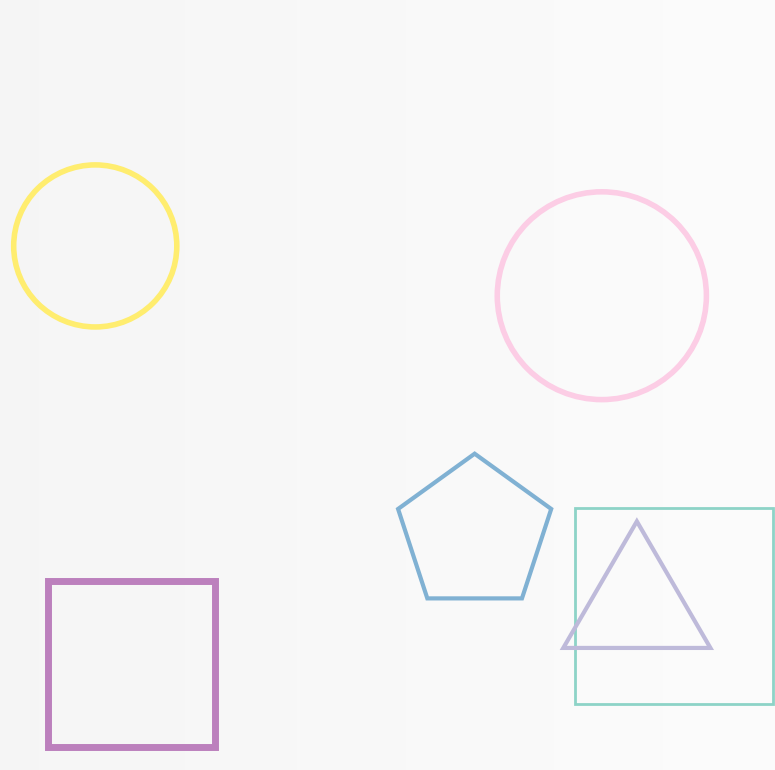[{"shape": "square", "thickness": 1, "radius": 0.64, "center": [0.869, 0.213]}, {"shape": "triangle", "thickness": 1.5, "radius": 0.55, "center": [0.822, 0.213]}, {"shape": "pentagon", "thickness": 1.5, "radius": 0.52, "center": [0.612, 0.307]}, {"shape": "circle", "thickness": 2, "radius": 0.67, "center": [0.777, 0.616]}, {"shape": "square", "thickness": 2.5, "radius": 0.54, "center": [0.17, 0.138]}, {"shape": "circle", "thickness": 2, "radius": 0.53, "center": [0.123, 0.681]}]